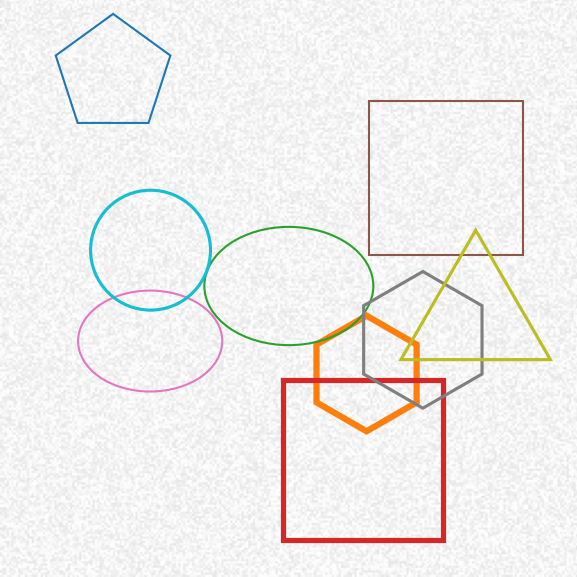[{"shape": "pentagon", "thickness": 1, "radius": 0.52, "center": [0.196, 0.871]}, {"shape": "hexagon", "thickness": 3, "radius": 0.5, "center": [0.635, 0.352]}, {"shape": "oval", "thickness": 1, "radius": 0.73, "center": [0.5, 0.504]}, {"shape": "square", "thickness": 2.5, "radius": 0.69, "center": [0.628, 0.203]}, {"shape": "square", "thickness": 1, "radius": 0.67, "center": [0.772, 0.691]}, {"shape": "oval", "thickness": 1, "radius": 0.62, "center": [0.26, 0.409]}, {"shape": "hexagon", "thickness": 1.5, "radius": 0.59, "center": [0.732, 0.411]}, {"shape": "triangle", "thickness": 1.5, "radius": 0.75, "center": [0.824, 0.451]}, {"shape": "circle", "thickness": 1.5, "radius": 0.52, "center": [0.261, 0.566]}]